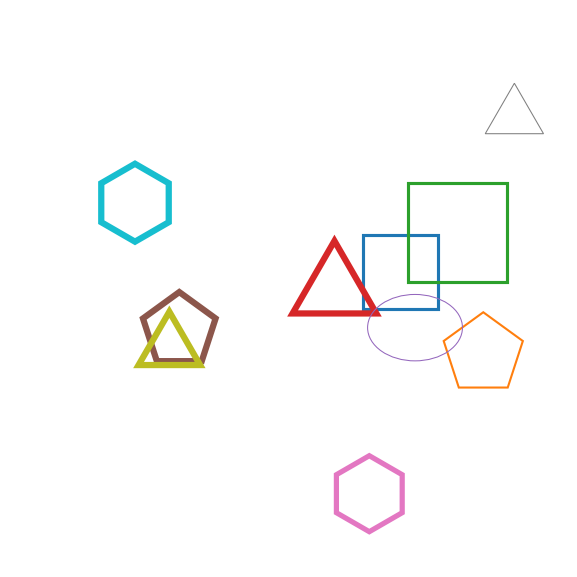[{"shape": "square", "thickness": 1.5, "radius": 0.32, "center": [0.694, 0.528]}, {"shape": "pentagon", "thickness": 1, "radius": 0.36, "center": [0.837, 0.386]}, {"shape": "square", "thickness": 1.5, "radius": 0.43, "center": [0.792, 0.597]}, {"shape": "triangle", "thickness": 3, "radius": 0.42, "center": [0.579, 0.498]}, {"shape": "oval", "thickness": 0.5, "radius": 0.41, "center": [0.719, 0.432]}, {"shape": "pentagon", "thickness": 3, "radius": 0.33, "center": [0.31, 0.427]}, {"shape": "hexagon", "thickness": 2.5, "radius": 0.33, "center": [0.639, 0.144]}, {"shape": "triangle", "thickness": 0.5, "radius": 0.29, "center": [0.891, 0.797]}, {"shape": "triangle", "thickness": 3, "radius": 0.31, "center": [0.293, 0.398]}, {"shape": "hexagon", "thickness": 3, "radius": 0.34, "center": [0.234, 0.648]}]